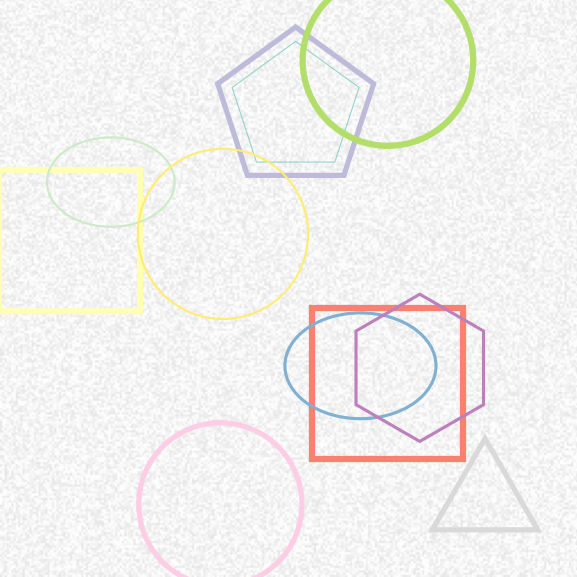[{"shape": "pentagon", "thickness": 0.5, "radius": 0.58, "center": [0.512, 0.812]}, {"shape": "square", "thickness": 3, "radius": 0.61, "center": [0.121, 0.583]}, {"shape": "pentagon", "thickness": 2.5, "radius": 0.71, "center": [0.512, 0.81]}, {"shape": "square", "thickness": 3, "radius": 0.65, "center": [0.671, 0.335]}, {"shape": "oval", "thickness": 1.5, "radius": 0.65, "center": [0.624, 0.366]}, {"shape": "circle", "thickness": 3, "radius": 0.74, "center": [0.672, 0.894]}, {"shape": "circle", "thickness": 2.5, "radius": 0.71, "center": [0.382, 0.126]}, {"shape": "triangle", "thickness": 2.5, "radius": 0.53, "center": [0.84, 0.134]}, {"shape": "hexagon", "thickness": 1.5, "radius": 0.64, "center": [0.727, 0.362]}, {"shape": "oval", "thickness": 1, "radius": 0.55, "center": [0.192, 0.684]}, {"shape": "circle", "thickness": 1, "radius": 0.74, "center": [0.386, 0.594]}]